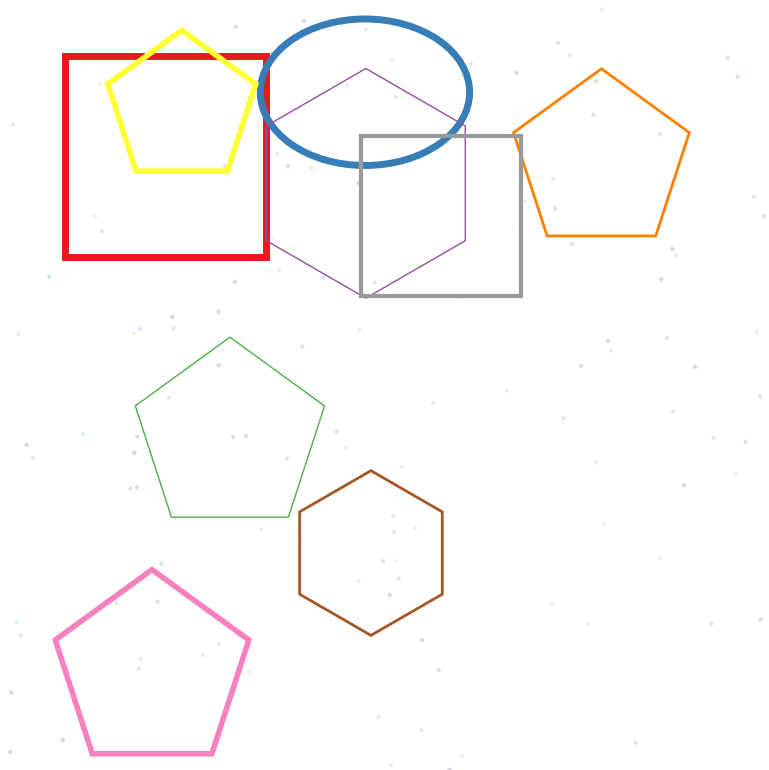[{"shape": "square", "thickness": 2.5, "radius": 0.65, "center": [0.215, 0.797]}, {"shape": "oval", "thickness": 2.5, "radius": 0.68, "center": [0.474, 0.88]}, {"shape": "pentagon", "thickness": 0.5, "radius": 0.65, "center": [0.299, 0.433]}, {"shape": "hexagon", "thickness": 0.5, "radius": 0.75, "center": [0.475, 0.762]}, {"shape": "pentagon", "thickness": 1, "radius": 0.6, "center": [0.781, 0.791]}, {"shape": "pentagon", "thickness": 2, "radius": 0.5, "center": [0.236, 0.86]}, {"shape": "hexagon", "thickness": 1, "radius": 0.53, "center": [0.482, 0.282]}, {"shape": "pentagon", "thickness": 2, "radius": 0.66, "center": [0.197, 0.128]}, {"shape": "square", "thickness": 1.5, "radius": 0.52, "center": [0.573, 0.72]}]